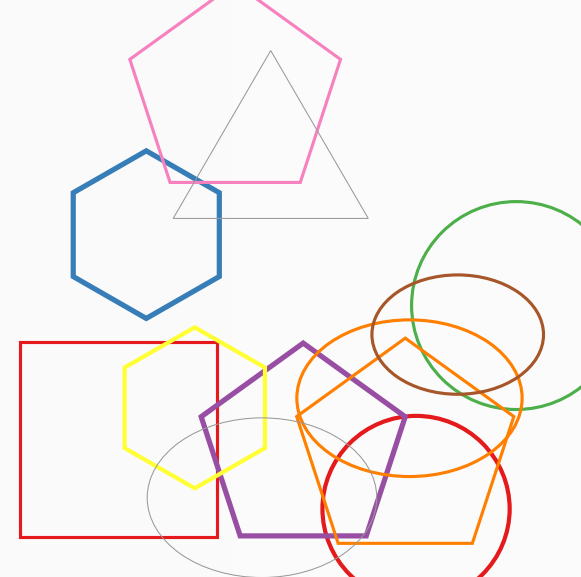[{"shape": "circle", "thickness": 2, "radius": 0.81, "center": [0.716, 0.118]}, {"shape": "square", "thickness": 1.5, "radius": 0.85, "center": [0.203, 0.238]}, {"shape": "hexagon", "thickness": 2.5, "radius": 0.73, "center": [0.252, 0.593]}, {"shape": "circle", "thickness": 1.5, "radius": 0.9, "center": [0.888, 0.47]}, {"shape": "pentagon", "thickness": 2.5, "radius": 0.92, "center": [0.522, 0.22]}, {"shape": "pentagon", "thickness": 1.5, "radius": 0.98, "center": [0.697, 0.217]}, {"shape": "oval", "thickness": 1.5, "radius": 0.97, "center": [0.704, 0.31]}, {"shape": "hexagon", "thickness": 2, "radius": 0.7, "center": [0.335, 0.293]}, {"shape": "oval", "thickness": 1.5, "radius": 0.74, "center": [0.787, 0.42]}, {"shape": "pentagon", "thickness": 1.5, "radius": 0.95, "center": [0.405, 0.837]}, {"shape": "triangle", "thickness": 0.5, "radius": 0.97, "center": [0.466, 0.718]}, {"shape": "oval", "thickness": 0.5, "radius": 0.99, "center": [0.451, 0.137]}]